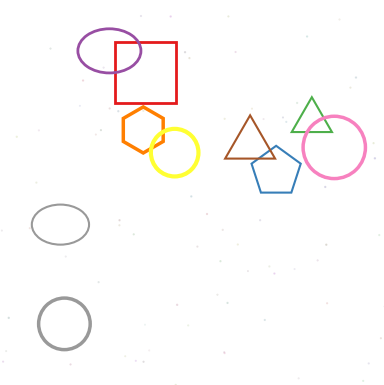[{"shape": "square", "thickness": 2, "radius": 0.4, "center": [0.379, 0.811]}, {"shape": "pentagon", "thickness": 1.5, "radius": 0.34, "center": [0.717, 0.554]}, {"shape": "triangle", "thickness": 1.5, "radius": 0.3, "center": [0.81, 0.687]}, {"shape": "oval", "thickness": 2, "radius": 0.41, "center": [0.284, 0.868]}, {"shape": "hexagon", "thickness": 2.5, "radius": 0.3, "center": [0.372, 0.662]}, {"shape": "circle", "thickness": 3, "radius": 0.31, "center": [0.454, 0.604]}, {"shape": "triangle", "thickness": 1.5, "radius": 0.37, "center": [0.65, 0.626]}, {"shape": "circle", "thickness": 2.5, "radius": 0.4, "center": [0.868, 0.617]}, {"shape": "oval", "thickness": 1.5, "radius": 0.37, "center": [0.157, 0.417]}, {"shape": "circle", "thickness": 2.5, "radius": 0.33, "center": [0.167, 0.159]}]